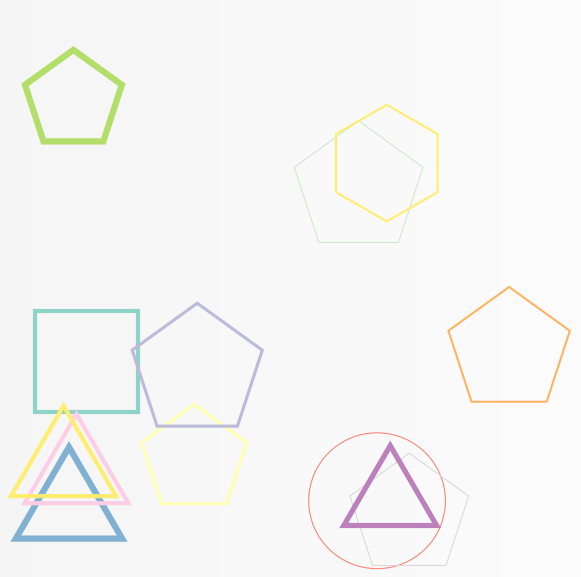[{"shape": "square", "thickness": 2, "radius": 0.44, "center": [0.149, 0.374]}, {"shape": "pentagon", "thickness": 1.5, "radius": 0.48, "center": [0.334, 0.204]}, {"shape": "pentagon", "thickness": 1.5, "radius": 0.59, "center": [0.339, 0.356]}, {"shape": "circle", "thickness": 0.5, "radius": 0.59, "center": [0.649, 0.132]}, {"shape": "triangle", "thickness": 3, "radius": 0.53, "center": [0.119, 0.119]}, {"shape": "pentagon", "thickness": 1, "radius": 0.55, "center": [0.876, 0.392]}, {"shape": "pentagon", "thickness": 3, "radius": 0.44, "center": [0.126, 0.825]}, {"shape": "triangle", "thickness": 2, "radius": 0.51, "center": [0.132, 0.179]}, {"shape": "pentagon", "thickness": 0.5, "radius": 0.54, "center": [0.704, 0.107]}, {"shape": "triangle", "thickness": 2.5, "radius": 0.46, "center": [0.671, 0.135]}, {"shape": "pentagon", "thickness": 0.5, "radius": 0.58, "center": [0.617, 0.673]}, {"shape": "hexagon", "thickness": 1, "radius": 0.5, "center": [0.665, 0.717]}, {"shape": "triangle", "thickness": 2, "radius": 0.52, "center": [0.109, 0.192]}]